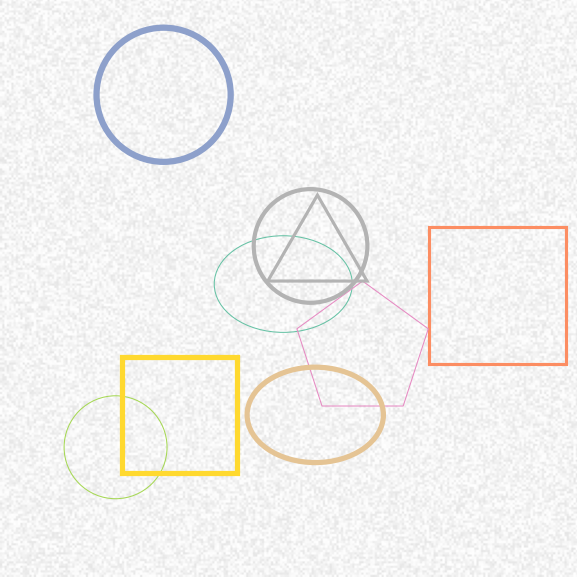[{"shape": "oval", "thickness": 0.5, "radius": 0.6, "center": [0.491, 0.507]}, {"shape": "square", "thickness": 1.5, "radius": 0.59, "center": [0.861, 0.488]}, {"shape": "circle", "thickness": 3, "radius": 0.58, "center": [0.283, 0.835]}, {"shape": "pentagon", "thickness": 0.5, "radius": 0.6, "center": [0.628, 0.393]}, {"shape": "circle", "thickness": 0.5, "radius": 0.45, "center": [0.2, 0.225]}, {"shape": "square", "thickness": 2.5, "radius": 0.5, "center": [0.311, 0.28]}, {"shape": "oval", "thickness": 2.5, "radius": 0.59, "center": [0.546, 0.281]}, {"shape": "triangle", "thickness": 1.5, "radius": 0.5, "center": [0.55, 0.562]}, {"shape": "circle", "thickness": 2, "radius": 0.49, "center": [0.538, 0.573]}]